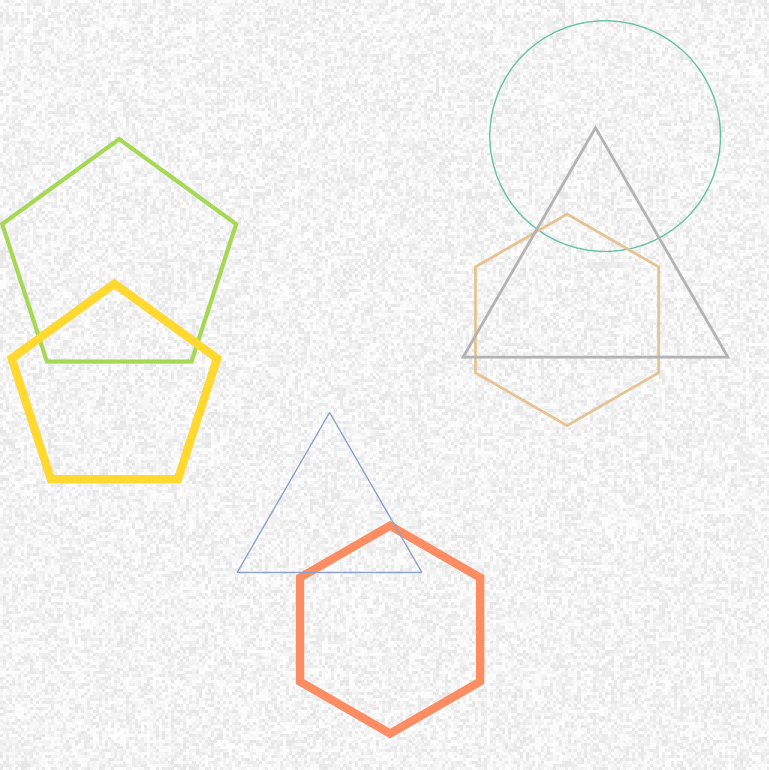[{"shape": "circle", "thickness": 0.5, "radius": 0.75, "center": [0.786, 0.823]}, {"shape": "hexagon", "thickness": 3, "radius": 0.68, "center": [0.507, 0.182]}, {"shape": "triangle", "thickness": 0.5, "radius": 0.69, "center": [0.428, 0.326]}, {"shape": "pentagon", "thickness": 1.5, "radius": 0.8, "center": [0.155, 0.66]}, {"shape": "pentagon", "thickness": 3, "radius": 0.7, "center": [0.149, 0.491]}, {"shape": "hexagon", "thickness": 1, "radius": 0.69, "center": [0.736, 0.585]}, {"shape": "triangle", "thickness": 1, "radius": 0.99, "center": [0.773, 0.635]}]